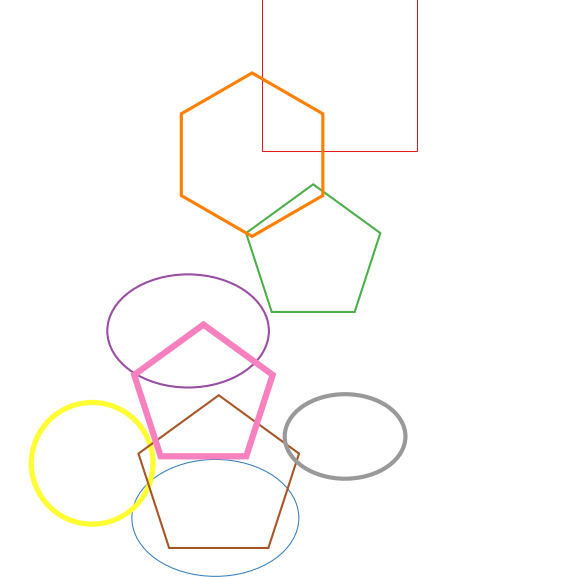[{"shape": "square", "thickness": 0.5, "radius": 0.67, "center": [0.588, 0.872]}, {"shape": "oval", "thickness": 0.5, "radius": 0.72, "center": [0.373, 0.102]}, {"shape": "pentagon", "thickness": 1, "radius": 0.61, "center": [0.542, 0.558]}, {"shape": "oval", "thickness": 1, "radius": 0.7, "center": [0.326, 0.426]}, {"shape": "hexagon", "thickness": 1.5, "radius": 0.71, "center": [0.436, 0.731]}, {"shape": "circle", "thickness": 2.5, "radius": 0.53, "center": [0.16, 0.197]}, {"shape": "pentagon", "thickness": 1, "radius": 0.73, "center": [0.379, 0.169]}, {"shape": "pentagon", "thickness": 3, "radius": 0.63, "center": [0.352, 0.311]}, {"shape": "oval", "thickness": 2, "radius": 0.52, "center": [0.598, 0.243]}]